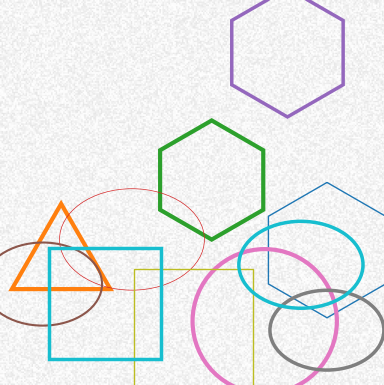[{"shape": "hexagon", "thickness": 1, "radius": 0.88, "center": [0.849, 0.35]}, {"shape": "triangle", "thickness": 3, "radius": 0.74, "center": [0.159, 0.323]}, {"shape": "hexagon", "thickness": 3, "radius": 0.77, "center": [0.55, 0.532]}, {"shape": "oval", "thickness": 0.5, "radius": 0.94, "center": [0.343, 0.378]}, {"shape": "hexagon", "thickness": 2.5, "radius": 0.84, "center": [0.747, 0.863]}, {"shape": "oval", "thickness": 1.5, "radius": 0.77, "center": [0.111, 0.262]}, {"shape": "circle", "thickness": 3, "radius": 0.94, "center": [0.688, 0.166]}, {"shape": "oval", "thickness": 2.5, "radius": 0.74, "center": [0.849, 0.142]}, {"shape": "square", "thickness": 1, "radius": 0.77, "center": [0.503, 0.146]}, {"shape": "oval", "thickness": 2.5, "radius": 0.81, "center": [0.782, 0.312]}, {"shape": "square", "thickness": 2.5, "radius": 0.72, "center": [0.273, 0.212]}]